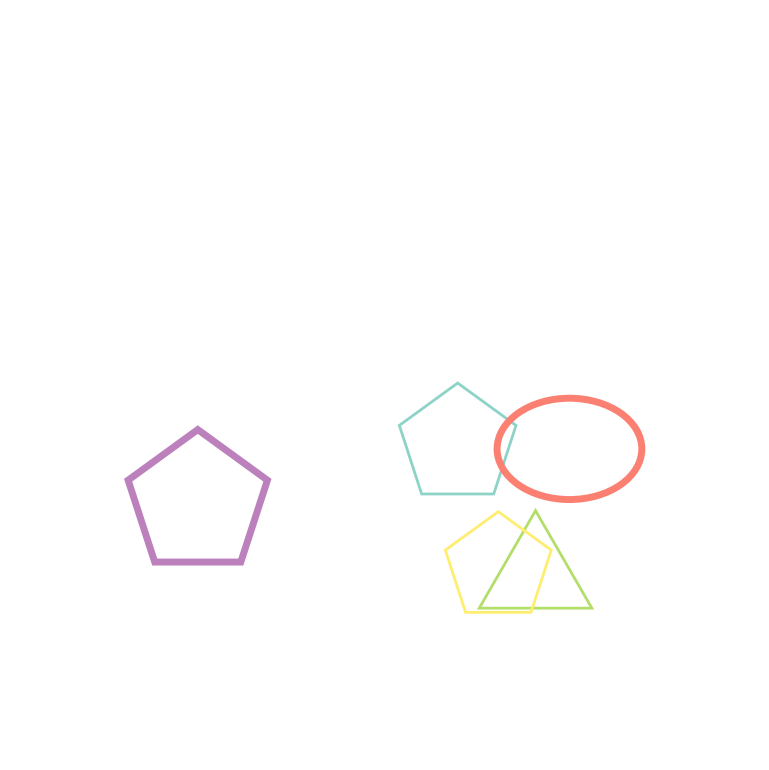[{"shape": "pentagon", "thickness": 1, "radius": 0.4, "center": [0.594, 0.423]}, {"shape": "oval", "thickness": 2.5, "radius": 0.47, "center": [0.74, 0.417]}, {"shape": "triangle", "thickness": 1, "radius": 0.42, "center": [0.695, 0.252]}, {"shape": "pentagon", "thickness": 2.5, "radius": 0.48, "center": [0.257, 0.347]}, {"shape": "pentagon", "thickness": 1, "radius": 0.36, "center": [0.647, 0.263]}]